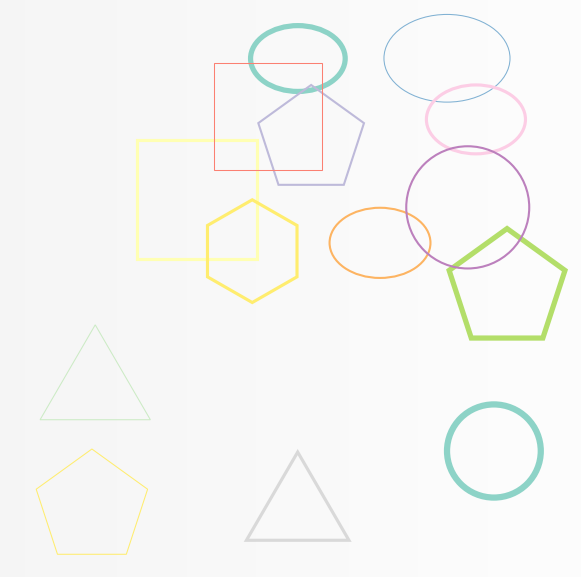[{"shape": "circle", "thickness": 3, "radius": 0.4, "center": [0.85, 0.218]}, {"shape": "oval", "thickness": 2.5, "radius": 0.41, "center": [0.512, 0.898]}, {"shape": "square", "thickness": 1.5, "radius": 0.52, "center": [0.339, 0.653]}, {"shape": "pentagon", "thickness": 1, "radius": 0.48, "center": [0.535, 0.756]}, {"shape": "square", "thickness": 0.5, "radius": 0.46, "center": [0.462, 0.797]}, {"shape": "oval", "thickness": 0.5, "radius": 0.54, "center": [0.769, 0.898]}, {"shape": "oval", "thickness": 1, "radius": 0.43, "center": [0.654, 0.579]}, {"shape": "pentagon", "thickness": 2.5, "radius": 0.52, "center": [0.872, 0.499]}, {"shape": "oval", "thickness": 1.5, "radius": 0.43, "center": [0.819, 0.792]}, {"shape": "triangle", "thickness": 1.5, "radius": 0.51, "center": [0.512, 0.114]}, {"shape": "circle", "thickness": 1, "radius": 0.53, "center": [0.805, 0.64]}, {"shape": "triangle", "thickness": 0.5, "radius": 0.55, "center": [0.164, 0.327]}, {"shape": "pentagon", "thickness": 0.5, "radius": 0.5, "center": [0.158, 0.121]}, {"shape": "hexagon", "thickness": 1.5, "radius": 0.44, "center": [0.434, 0.564]}]